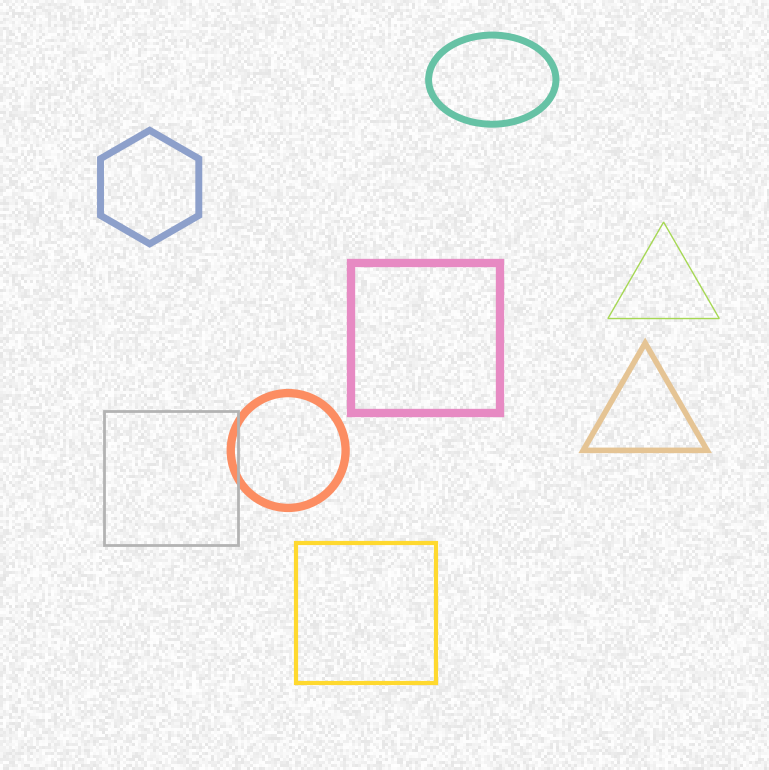[{"shape": "oval", "thickness": 2.5, "radius": 0.41, "center": [0.639, 0.897]}, {"shape": "circle", "thickness": 3, "radius": 0.37, "center": [0.374, 0.415]}, {"shape": "hexagon", "thickness": 2.5, "radius": 0.37, "center": [0.194, 0.757]}, {"shape": "square", "thickness": 3, "radius": 0.49, "center": [0.553, 0.561]}, {"shape": "triangle", "thickness": 0.5, "radius": 0.42, "center": [0.862, 0.628]}, {"shape": "square", "thickness": 1.5, "radius": 0.45, "center": [0.475, 0.204]}, {"shape": "triangle", "thickness": 2, "radius": 0.46, "center": [0.838, 0.462]}, {"shape": "square", "thickness": 1, "radius": 0.44, "center": [0.222, 0.379]}]